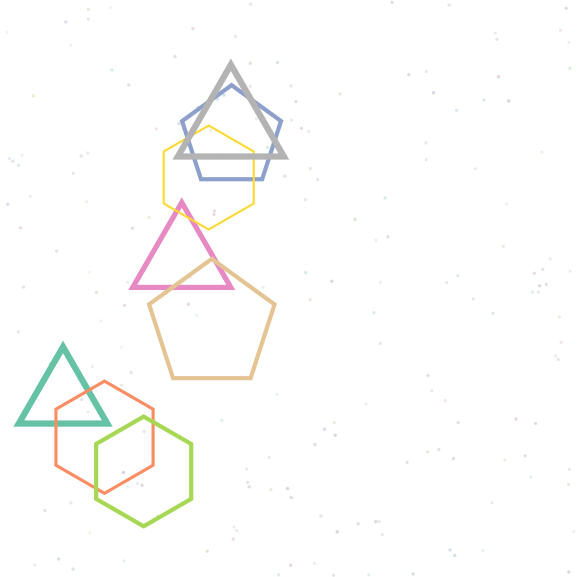[{"shape": "triangle", "thickness": 3, "radius": 0.44, "center": [0.109, 0.31]}, {"shape": "hexagon", "thickness": 1.5, "radius": 0.49, "center": [0.181, 0.242]}, {"shape": "pentagon", "thickness": 2, "radius": 0.45, "center": [0.401, 0.762]}, {"shape": "triangle", "thickness": 2.5, "radius": 0.49, "center": [0.315, 0.55]}, {"shape": "hexagon", "thickness": 2, "radius": 0.48, "center": [0.249, 0.183]}, {"shape": "hexagon", "thickness": 1, "radius": 0.45, "center": [0.361, 0.692]}, {"shape": "pentagon", "thickness": 2, "radius": 0.57, "center": [0.367, 0.437]}, {"shape": "triangle", "thickness": 3, "radius": 0.53, "center": [0.4, 0.781]}]